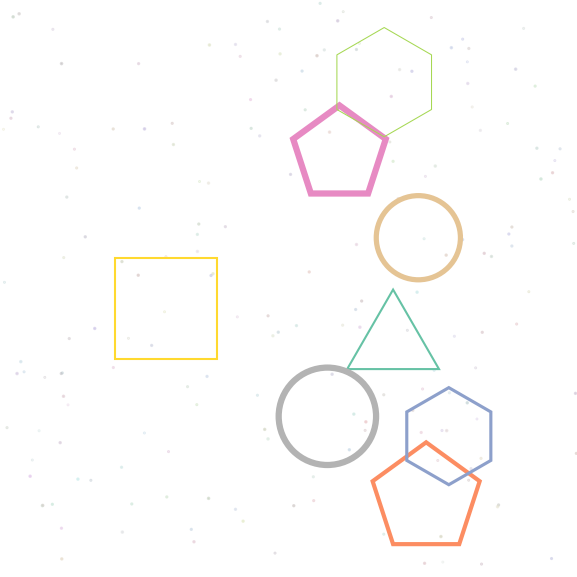[{"shape": "triangle", "thickness": 1, "radius": 0.46, "center": [0.681, 0.406]}, {"shape": "pentagon", "thickness": 2, "radius": 0.49, "center": [0.738, 0.136]}, {"shape": "hexagon", "thickness": 1.5, "radius": 0.42, "center": [0.777, 0.244]}, {"shape": "pentagon", "thickness": 3, "radius": 0.42, "center": [0.588, 0.732]}, {"shape": "hexagon", "thickness": 0.5, "radius": 0.47, "center": [0.665, 0.857]}, {"shape": "square", "thickness": 1, "radius": 0.44, "center": [0.288, 0.465]}, {"shape": "circle", "thickness": 2.5, "radius": 0.36, "center": [0.724, 0.587]}, {"shape": "circle", "thickness": 3, "radius": 0.42, "center": [0.567, 0.278]}]